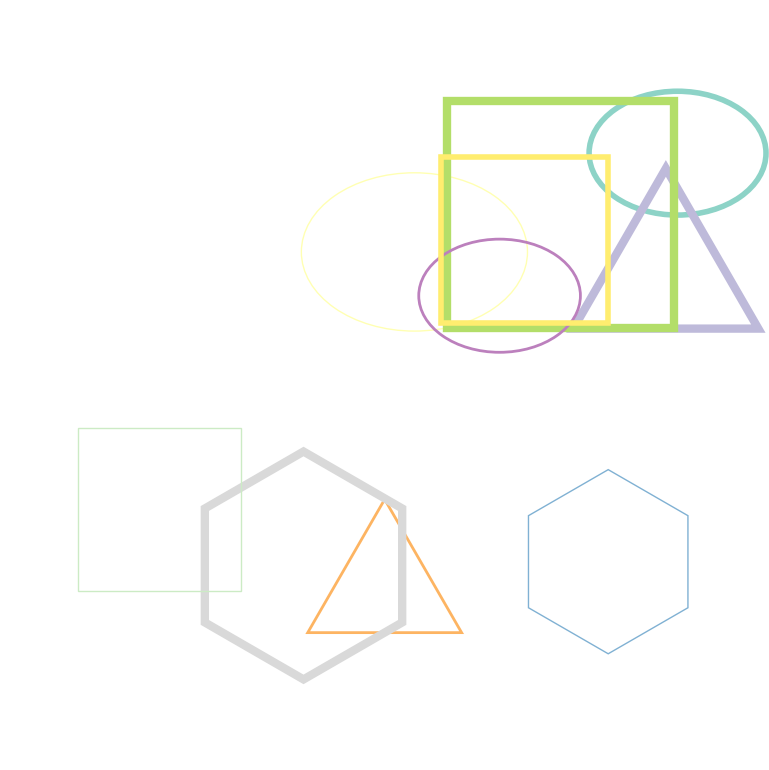[{"shape": "oval", "thickness": 2, "radius": 0.57, "center": [0.88, 0.801]}, {"shape": "oval", "thickness": 0.5, "radius": 0.73, "center": [0.538, 0.673]}, {"shape": "triangle", "thickness": 3, "radius": 0.69, "center": [0.865, 0.643]}, {"shape": "hexagon", "thickness": 0.5, "radius": 0.6, "center": [0.79, 0.271]}, {"shape": "triangle", "thickness": 1, "radius": 0.58, "center": [0.5, 0.236]}, {"shape": "square", "thickness": 3, "radius": 0.74, "center": [0.728, 0.721]}, {"shape": "hexagon", "thickness": 3, "radius": 0.74, "center": [0.394, 0.266]}, {"shape": "oval", "thickness": 1, "radius": 0.52, "center": [0.649, 0.616]}, {"shape": "square", "thickness": 0.5, "radius": 0.53, "center": [0.207, 0.338]}, {"shape": "square", "thickness": 2, "radius": 0.54, "center": [0.682, 0.688]}]